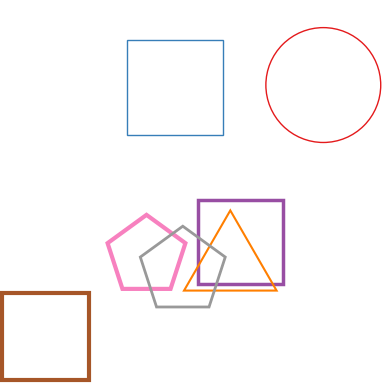[{"shape": "circle", "thickness": 1, "radius": 0.75, "center": [0.84, 0.779]}, {"shape": "square", "thickness": 1, "radius": 0.62, "center": [0.454, 0.772]}, {"shape": "square", "thickness": 2.5, "radius": 0.55, "center": [0.625, 0.372]}, {"shape": "triangle", "thickness": 1.5, "radius": 0.69, "center": [0.598, 0.315]}, {"shape": "square", "thickness": 3, "radius": 0.56, "center": [0.118, 0.125]}, {"shape": "pentagon", "thickness": 3, "radius": 0.53, "center": [0.381, 0.336]}, {"shape": "pentagon", "thickness": 2, "radius": 0.58, "center": [0.475, 0.296]}]